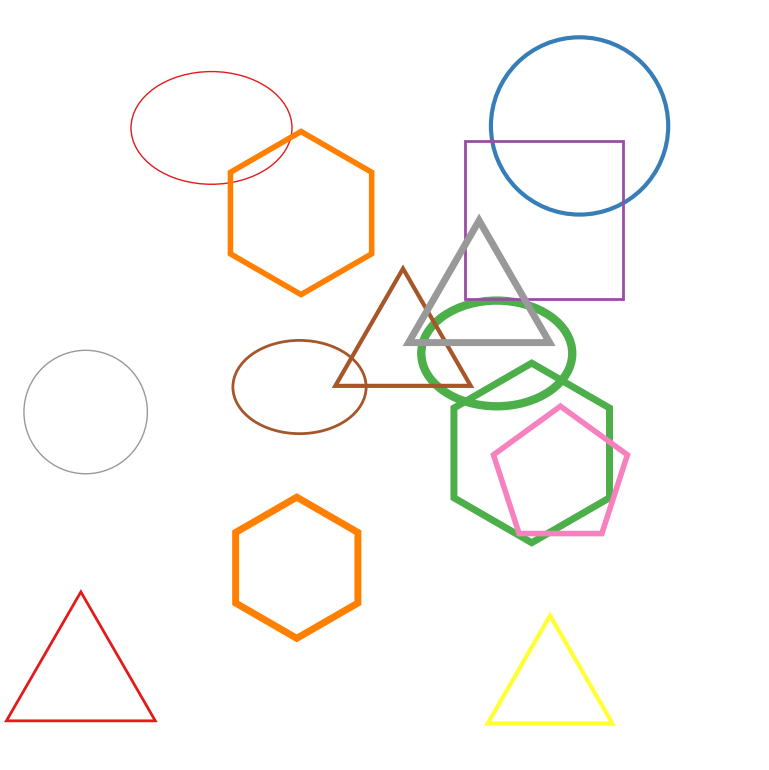[{"shape": "oval", "thickness": 0.5, "radius": 0.52, "center": [0.275, 0.834]}, {"shape": "triangle", "thickness": 1, "radius": 0.56, "center": [0.105, 0.12]}, {"shape": "circle", "thickness": 1.5, "radius": 0.58, "center": [0.753, 0.836]}, {"shape": "hexagon", "thickness": 2.5, "radius": 0.58, "center": [0.691, 0.412]}, {"shape": "oval", "thickness": 3, "radius": 0.49, "center": [0.645, 0.541]}, {"shape": "square", "thickness": 1, "radius": 0.51, "center": [0.707, 0.715]}, {"shape": "hexagon", "thickness": 2.5, "radius": 0.46, "center": [0.385, 0.263]}, {"shape": "hexagon", "thickness": 2, "radius": 0.53, "center": [0.391, 0.723]}, {"shape": "triangle", "thickness": 1.5, "radius": 0.47, "center": [0.714, 0.107]}, {"shape": "triangle", "thickness": 1.5, "radius": 0.51, "center": [0.523, 0.55]}, {"shape": "oval", "thickness": 1, "radius": 0.43, "center": [0.389, 0.497]}, {"shape": "pentagon", "thickness": 2, "radius": 0.46, "center": [0.728, 0.381]}, {"shape": "circle", "thickness": 0.5, "radius": 0.4, "center": [0.111, 0.465]}, {"shape": "triangle", "thickness": 2.5, "radius": 0.53, "center": [0.622, 0.608]}]